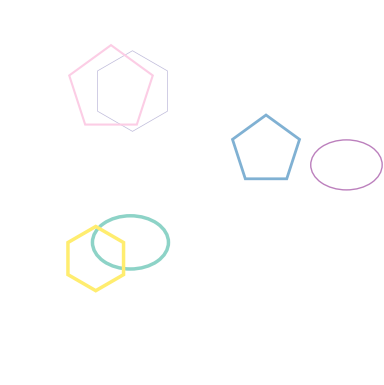[{"shape": "oval", "thickness": 2.5, "radius": 0.49, "center": [0.339, 0.37]}, {"shape": "hexagon", "thickness": 0.5, "radius": 0.52, "center": [0.344, 0.764]}, {"shape": "pentagon", "thickness": 2, "radius": 0.46, "center": [0.691, 0.61]}, {"shape": "pentagon", "thickness": 1.5, "radius": 0.57, "center": [0.288, 0.769]}, {"shape": "oval", "thickness": 1, "radius": 0.46, "center": [0.9, 0.572]}, {"shape": "hexagon", "thickness": 2.5, "radius": 0.42, "center": [0.249, 0.328]}]